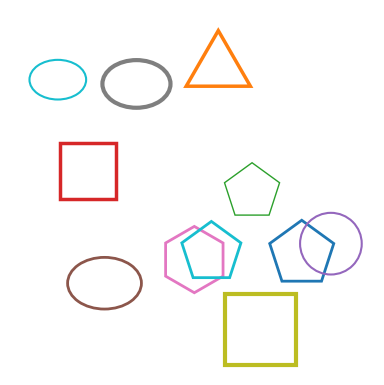[{"shape": "pentagon", "thickness": 2, "radius": 0.44, "center": [0.784, 0.34]}, {"shape": "triangle", "thickness": 2.5, "radius": 0.48, "center": [0.567, 0.824]}, {"shape": "pentagon", "thickness": 1, "radius": 0.38, "center": [0.655, 0.502]}, {"shape": "square", "thickness": 2.5, "radius": 0.37, "center": [0.228, 0.556]}, {"shape": "circle", "thickness": 1.5, "radius": 0.4, "center": [0.859, 0.367]}, {"shape": "oval", "thickness": 2, "radius": 0.48, "center": [0.271, 0.264]}, {"shape": "hexagon", "thickness": 2, "radius": 0.43, "center": [0.505, 0.326]}, {"shape": "oval", "thickness": 3, "radius": 0.44, "center": [0.354, 0.782]}, {"shape": "square", "thickness": 3, "radius": 0.46, "center": [0.676, 0.144]}, {"shape": "pentagon", "thickness": 2, "radius": 0.4, "center": [0.549, 0.344]}, {"shape": "oval", "thickness": 1.5, "radius": 0.37, "center": [0.15, 0.793]}]